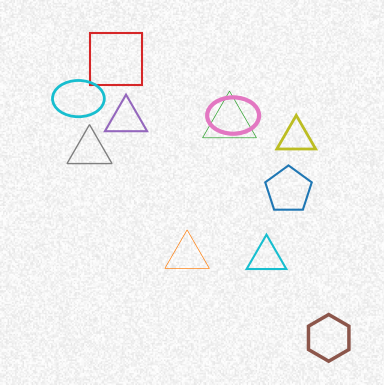[{"shape": "pentagon", "thickness": 1.5, "radius": 0.32, "center": [0.749, 0.507]}, {"shape": "triangle", "thickness": 0.5, "radius": 0.33, "center": [0.486, 0.336]}, {"shape": "triangle", "thickness": 0.5, "radius": 0.4, "center": [0.596, 0.683]}, {"shape": "square", "thickness": 1.5, "radius": 0.33, "center": [0.302, 0.847]}, {"shape": "triangle", "thickness": 1.5, "radius": 0.32, "center": [0.327, 0.691]}, {"shape": "hexagon", "thickness": 2.5, "radius": 0.3, "center": [0.854, 0.122]}, {"shape": "oval", "thickness": 3, "radius": 0.34, "center": [0.606, 0.7]}, {"shape": "triangle", "thickness": 1, "radius": 0.34, "center": [0.232, 0.609]}, {"shape": "triangle", "thickness": 2, "radius": 0.29, "center": [0.769, 0.642]}, {"shape": "oval", "thickness": 2, "radius": 0.34, "center": [0.204, 0.744]}, {"shape": "triangle", "thickness": 1.5, "radius": 0.3, "center": [0.692, 0.331]}]